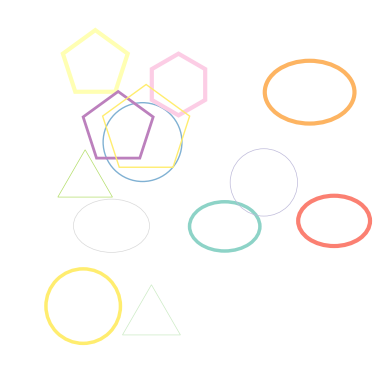[{"shape": "oval", "thickness": 2.5, "radius": 0.46, "center": [0.584, 0.412]}, {"shape": "pentagon", "thickness": 3, "radius": 0.44, "center": [0.248, 0.833]}, {"shape": "circle", "thickness": 0.5, "radius": 0.44, "center": [0.685, 0.526]}, {"shape": "oval", "thickness": 3, "radius": 0.47, "center": [0.868, 0.426]}, {"shape": "circle", "thickness": 1, "radius": 0.51, "center": [0.37, 0.631]}, {"shape": "oval", "thickness": 3, "radius": 0.58, "center": [0.804, 0.761]}, {"shape": "triangle", "thickness": 0.5, "radius": 0.41, "center": [0.221, 0.529]}, {"shape": "hexagon", "thickness": 3, "radius": 0.4, "center": [0.464, 0.78]}, {"shape": "oval", "thickness": 0.5, "radius": 0.49, "center": [0.29, 0.414]}, {"shape": "pentagon", "thickness": 2, "radius": 0.48, "center": [0.307, 0.667]}, {"shape": "triangle", "thickness": 0.5, "radius": 0.43, "center": [0.393, 0.174]}, {"shape": "pentagon", "thickness": 1, "radius": 0.59, "center": [0.38, 0.662]}, {"shape": "circle", "thickness": 2.5, "radius": 0.48, "center": [0.216, 0.205]}]